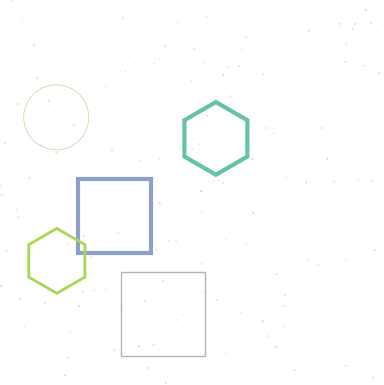[{"shape": "hexagon", "thickness": 3, "radius": 0.47, "center": [0.561, 0.641]}, {"shape": "square", "thickness": 3, "radius": 0.48, "center": [0.297, 0.439]}, {"shape": "hexagon", "thickness": 2, "radius": 0.42, "center": [0.148, 0.322]}, {"shape": "circle", "thickness": 0.5, "radius": 0.42, "center": [0.146, 0.695]}, {"shape": "square", "thickness": 1, "radius": 0.55, "center": [0.422, 0.184]}]